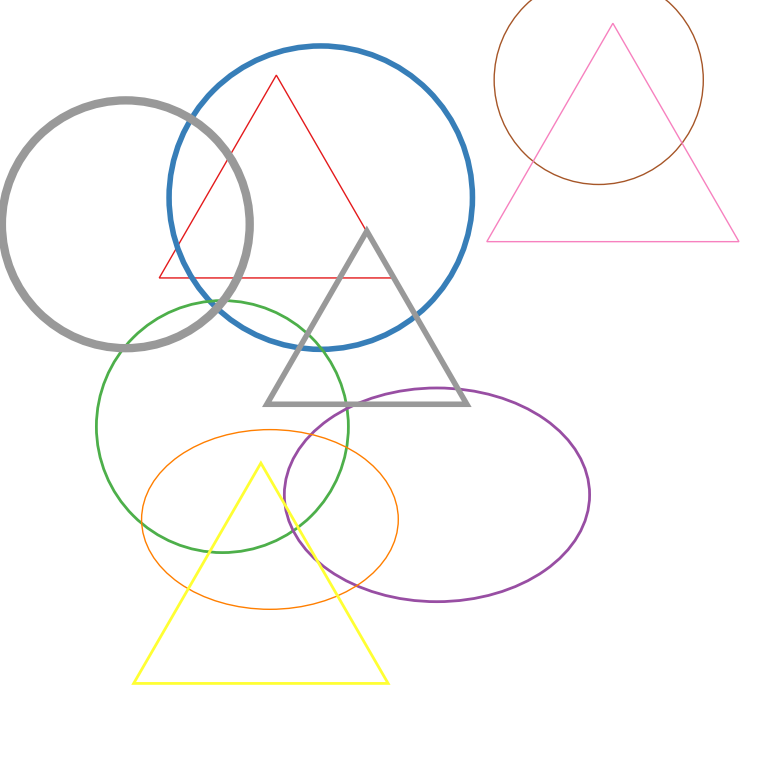[{"shape": "triangle", "thickness": 0.5, "radius": 0.88, "center": [0.359, 0.727]}, {"shape": "circle", "thickness": 2, "radius": 0.99, "center": [0.417, 0.743]}, {"shape": "circle", "thickness": 1, "radius": 0.82, "center": [0.289, 0.446]}, {"shape": "oval", "thickness": 1, "radius": 0.99, "center": [0.567, 0.357]}, {"shape": "oval", "thickness": 0.5, "radius": 0.83, "center": [0.351, 0.325]}, {"shape": "triangle", "thickness": 1, "radius": 0.95, "center": [0.339, 0.208]}, {"shape": "circle", "thickness": 0.5, "radius": 0.68, "center": [0.778, 0.896]}, {"shape": "triangle", "thickness": 0.5, "radius": 0.95, "center": [0.796, 0.781]}, {"shape": "triangle", "thickness": 2, "radius": 0.75, "center": [0.476, 0.55]}, {"shape": "circle", "thickness": 3, "radius": 0.8, "center": [0.163, 0.709]}]